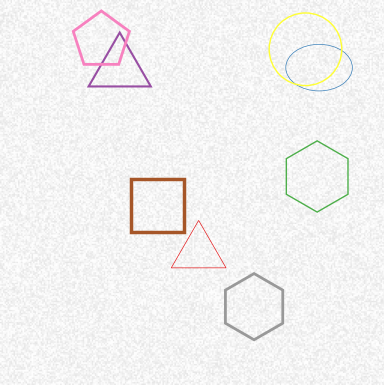[{"shape": "triangle", "thickness": 0.5, "radius": 0.41, "center": [0.516, 0.345]}, {"shape": "oval", "thickness": 0.5, "radius": 0.43, "center": [0.829, 0.824]}, {"shape": "hexagon", "thickness": 1, "radius": 0.46, "center": [0.824, 0.542]}, {"shape": "triangle", "thickness": 1.5, "radius": 0.47, "center": [0.311, 0.822]}, {"shape": "circle", "thickness": 1, "radius": 0.47, "center": [0.793, 0.872]}, {"shape": "square", "thickness": 2.5, "radius": 0.34, "center": [0.408, 0.465]}, {"shape": "pentagon", "thickness": 2, "radius": 0.38, "center": [0.263, 0.895]}, {"shape": "hexagon", "thickness": 2, "radius": 0.43, "center": [0.66, 0.203]}]